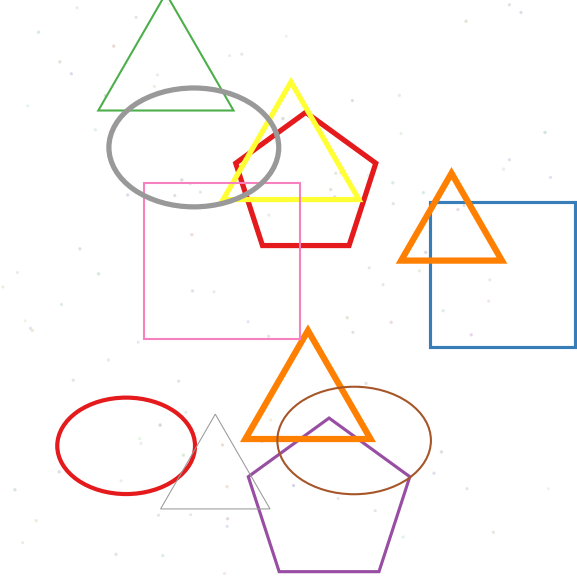[{"shape": "pentagon", "thickness": 2.5, "radius": 0.64, "center": [0.529, 0.677]}, {"shape": "oval", "thickness": 2, "radius": 0.6, "center": [0.218, 0.227]}, {"shape": "square", "thickness": 1.5, "radius": 0.63, "center": [0.87, 0.524]}, {"shape": "triangle", "thickness": 1, "radius": 0.68, "center": [0.287, 0.875]}, {"shape": "pentagon", "thickness": 1.5, "radius": 0.74, "center": [0.57, 0.128]}, {"shape": "triangle", "thickness": 3, "radius": 0.63, "center": [0.533, 0.302]}, {"shape": "triangle", "thickness": 3, "radius": 0.5, "center": [0.782, 0.598]}, {"shape": "triangle", "thickness": 2.5, "radius": 0.68, "center": [0.504, 0.721]}, {"shape": "oval", "thickness": 1, "radius": 0.66, "center": [0.613, 0.236]}, {"shape": "square", "thickness": 1, "radius": 0.68, "center": [0.384, 0.547]}, {"shape": "oval", "thickness": 2.5, "radius": 0.74, "center": [0.336, 0.744]}, {"shape": "triangle", "thickness": 0.5, "radius": 0.55, "center": [0.373, 0.173]}]